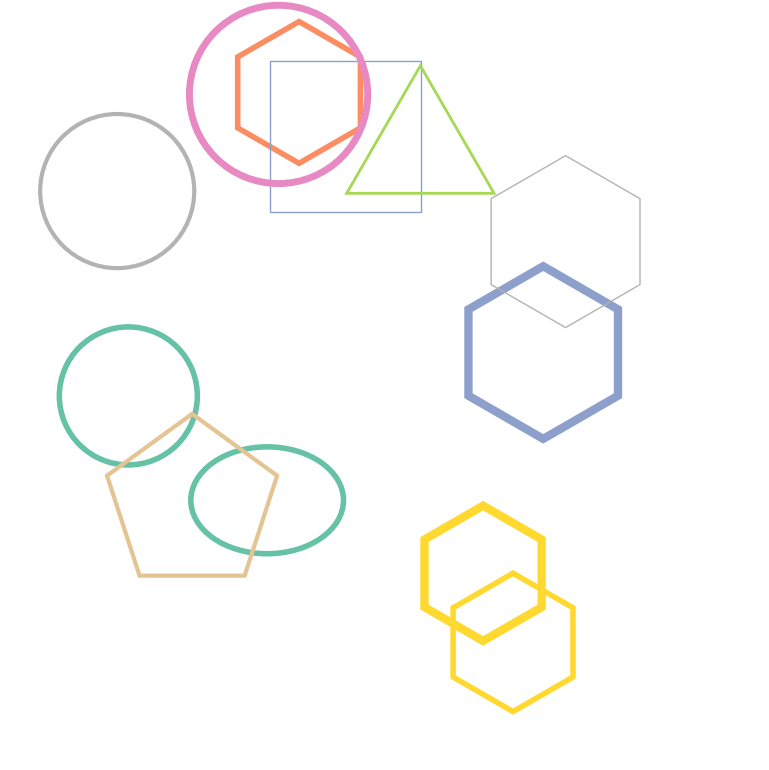[{"shape": "oval", "thickness": 2, "radius": 0.5, "center": [0.347, 0.35]}, {"shape": "circle", "thickness": 2, "radius": 0.45, "center": [0.167, 0.486]}, {"shape": "hexagon", "thickness": 2, "radius": 0.46, "center": [0.388, 0.88]}, {"shape": "square", "thickness": 0.5, "radius": 0.49, "center": [0.449, 0.823]}, {"shape": "hexagon", "thickness": 3, "radius": 0.56, "center": [0.705, 0.542]}, {"shape": "circle", "thickness": 2.5, "radius": 0.58, "center": [0.362, 0.877]}, {"shape": "triangle", "thickness": 1, "radius": 0.55, "center": [0.546, 0.804]}, {"shape": "hexagon", "thickness": 2, "radius": 0.45, "center": [0.666, 0.166]}, {"shape": "hexagon", "thickness": 3, "radius": 0.44, "center": [0.627, 0.255]}, {"shape": "pentagon", "thickness": 1.5, "radius": 0.58, "center": [0.249, 0.346]}, {"shape": "circle", "thickness": 1.5, "radius": 0.5, "center": [0.152, 0.752]}, {"shape": "hexagon", "thickness": 0.5, "radius": 0.56, "center": [0.735, 0.686]}]